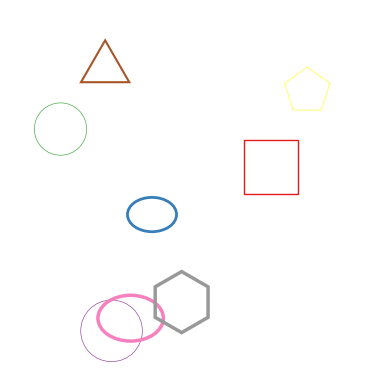[{"shape": "square", "thickness": 1, "radius": 0.35, "center": [0.705, 0.567]}, {"shape": "oval", "thickness": 2, "radius": 0.32, "center": [0.395, 0.443]}, {"shape": "circle", "thickness": 0.5, "radius": 0.34, "center": [0.157, 0.665]}, {"shape": "circle", "thickness": 0.5, "radius": 0.4, "center": [0.29, 0.141]}, {"shape": "pentagon", "thickness": 0.5, "radius": 0.31, "center": [0.798, 0.764]}, {"shape": "triangle", "thickness": 1.5, "radius": 0.36, "center": [0.273, 0.823]}, {"shape": "oval", "thickness": 2.5, "radius": 0.42, "center": [0.339, 0.174]}, {"shape": "hexagon", "thickness": 2.5, "radius": 0.4, "center": [0.472, 0.215]}]